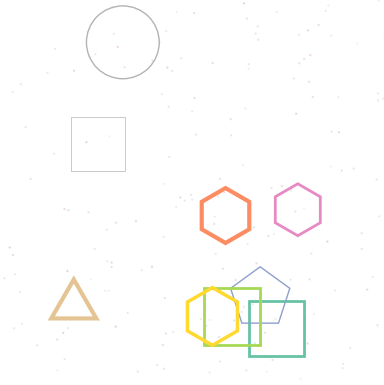[{"shape": "square", "thickness": 2, "radius": 0.36, "center": [0.718, 0.147]}, {"shape": "hexagon", "thickness": 3, "radius": 0.36, "center": [0.586, 0.44]}, {"shape": "pentagon", "thickness": 1, "radius": 0.4, "center": [0.676, 0.226]}, {"shape": "hexagon", "thickness": 2, "radius": 0.34, "center": [0.773, 0.455]}, {"shape": "square", "thickness": 2, "radius": 0.37, "center": [0.603, 0.179]}, {"shape": "hexagon", "thickness": 2.5, "radius": 0.37, "center": [0.552, 0.178]}, {"shape": "triangle", "thickness": 3, "radius": 0.34, "center": [0.192, 0.207]}, {"shape": "square", "thickness": 0.5, "radius": 0.35, "center": [0.254, 0.627]}, {"shape": "circle", "thickness": 1, "radius": 0.47, "center": [0.319, 0.89]}]